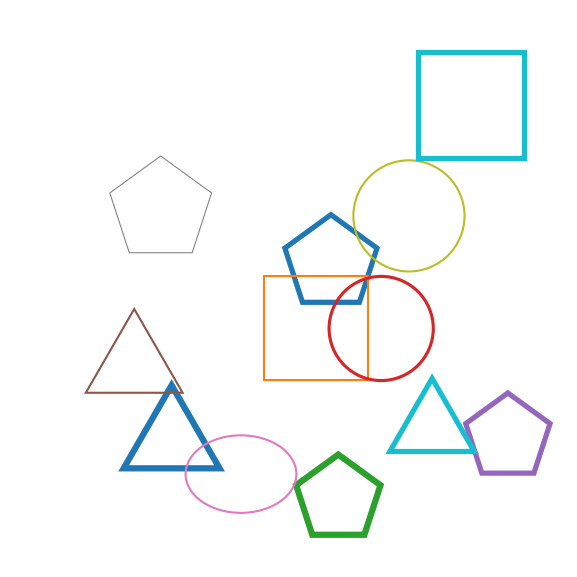[{"shape": "triangle", "thickness": 3, "radius": 0.48, "center": [0.297, 0.236]}, {"shape": "pentagon", "thickness": 2.5, "radius": 0.42, "center": [0.573, 0.544]}, {"shape": "square", "thickness": 1, "radius": 0.45, "center": [0.548, 0.431]}, {"shape": "pentagon", "thickness": 3, "radius": 0.38, "center": [0.586, 0.135]}, {"shape": "circle", "thickness": 1.5, "radius": 0.45, "center": [0.66, 0.43]}, {"shape": "pentagon", "thickness": 2.5, "radius": 0.38, "center": [0.879, 0.242]}, {"shape": "triangle", "thickness": 1, "radius": 0.48, "center": [0.232, 0.367]}, {"shape": "oval", "thickness": 1, "radius": 0.48, "center": [0.417, 0.178]}, {"shape": "pentagon", "thickness": 0.5, "radius": 0.46, "center": [0.278, 0.636]}, {"shape": "circle", "thickness": 1, "radius": 0.48, "center": [0.708, 0.625]}, {"shape": "square", "thickness": 2.5, "radius": 0.46, "center": [0.815, 0.818]}, {"shape": "triangle", "thickness": 2.5, "radius": 0.42, "center": [0.748, 0.26]}]